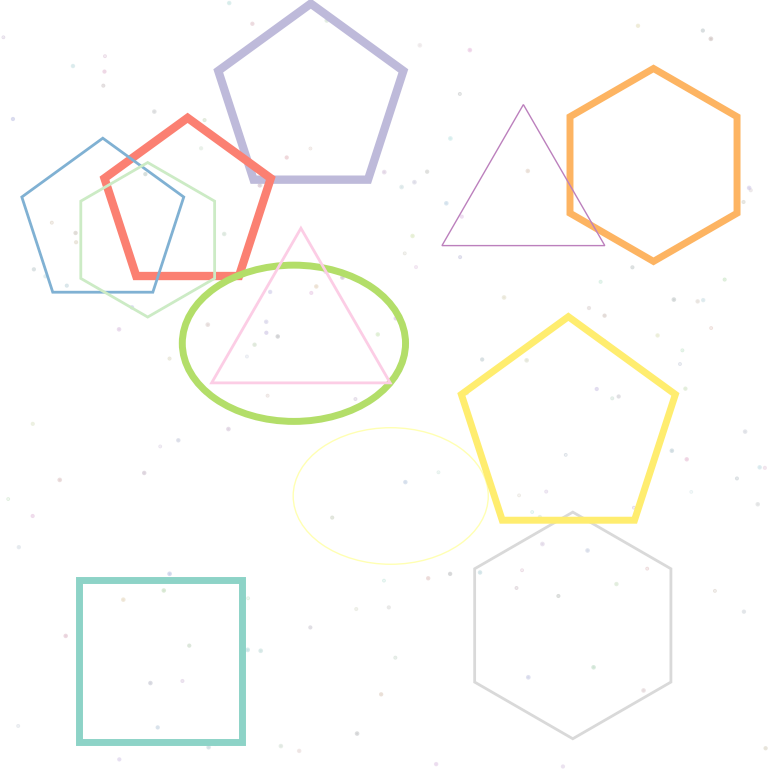[{"shape": "square", "thickness": 2.5, "radius": 0.53, "center": [0.208, 0.142]}, {"shape": "oval", "thickness": 0.5, "radius": 0.63, "center": [0.507, 0.356]}, {"shape": "pentagon", "thickness": 3, "radius": 0.63, "center": [0.404, 0.869]}, {"shape": "pentagon", "thickness": 3, "radius": 0.57, "center": [0.244, 0.733]}, {"shape": "pentagon", "thickness": 1, "radius": 0.55, "center": [0.133, 0.71]}, {"shape": "hexagon", "thickness": 2.5, "radius": 0.63, "center": [0.849, 0.786]}, {"shape": "oval", "thickness": 2.5, "radius": 0.72, "center": [0.382, 0.554]}, {"shape": "triangle", "thickness": 1, "radius": 0.67, "center": [0.391, 0.57]}, {"shape": "hexagon", "thickness": 1, "radius": 0.74, "center": [0.744, 0.188]}, {"shape": "triangle", "thickness": 0.5, "radius": 0.61, "center": [0.68, 0.742]}, {"shape": "hexagon", "thickness": 1, "radius": 0.5, "center": [0.192, 0.689]}, {"shape": "pentagon", "thickness": 2.5, "radius": 0.73, "center": [0.738, 0.443]}]